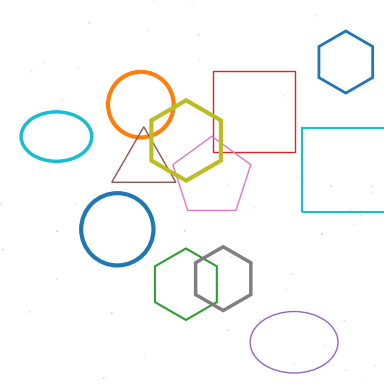[{"shape": "hexagon", "thickness": 2, "radius": 0.4, "center": [0.898, 0.839]}, {"shape": "circle", "thickness": 3, "radius": 0.47, "center": [0.305, 0.404]}, {"shape": "circle", "thickness": 3, "radius": 0.43, "center": [0.366, 0.728]}, {"shape": "hexagon", "thickness": 1.5, "radius": 0.46, "center": [0.483, 0.262]}, {"shape": "square", "thickness": 1, "radius": 0.53, "center": [0.66, 0.71]}, {"shape": "oval", "thickness": 1, "radius": 0.57, "center": [0.764, 0.111]}, {"shape": "triangle", "thickness": 1, "radius": 0.48, "center": [0.373, 0.575]}, {"shape": "pentagon", "thickness": 1, "radius": 0.53, "center": [0.55, 0.539]}, {"shape": "hexagon", "thickness": 2.5, "radius": 0.41, "center": [0.58, 0.276]}, {"shape": "hexagon", "thickness": 3, "radius": 0.52, "center": [0.484, 0.635]}, {"shape": "oval", "thickness": 2.5, "radius": 0.46, "center": [0.147, 0.645]}, {"shape": "square", "thickness": 1.5, "radius": 0.54, "center": [0.893, 0.559]}]